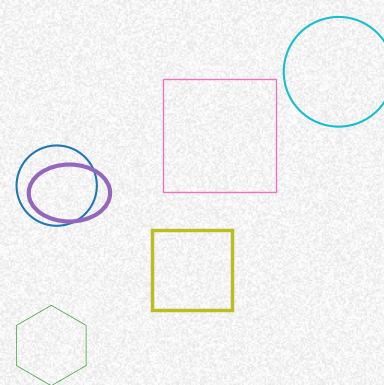[{"shape": "circle", "thickness": 1.5, "radius": 0.52, "center": [0.147, 0.518]}, {"shape": "hexagon", "thickness": 0.5, "radius": 0.52, "center": [0.133, 0.103]}, {"shape": "oval", "thickness": 3, "radius": 0.53, "center": [0.18, 0.499]}, {"shape": "square", "thickness": 1, "radius": 0.73, "center": [0.571, 0.647]}, {"shape": "square", "thickness": 2.5, "radius": 0.52, "center": [0.498, 0.299]}, {"shape": "circle", "thickness": 1.5, "radius": 0.71, "center": [0.879, 0.814]}]